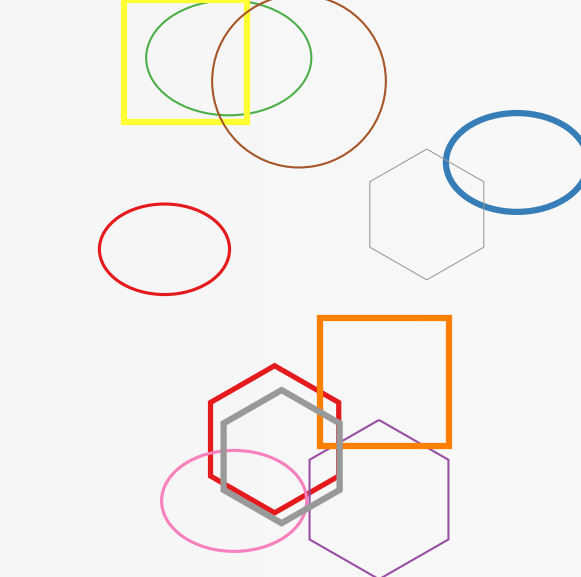[{"shape": "hexagon", "thickness": 2.5, "radius": 0.64, "center": [0.472, 0.238]}, {"shape": "oval", "thickness": 1.5, "radius": 0.56, "center": [0.283, 0.567]}, {"shape": "oval", "thickness": 3, "radius": 0.61, "center": [0.889, 0.718]}, {"shape": "oval", "thickness": 1, "radius": 0.71, "center": [0.394, 0.899]}, {"shape": "hexagon", "thickness": 1, "radius": 0.69, "center": [0.652, 0.134]}, {"shape": "square", "thickness": 3, "radius": 0.56, "center": [0.661, 0.338]}, {"shape": "square", "thickness": 3, "radius": 0.53, "center": [0.32, 0.894]}, {"shape": "circle", "thickness": 1, "radius": 0.75, "center": [0.514, 0.859]}, {"shape": "oval", "thickness": 1.5, "radius": 0.62, "center": [0.403, 0.132]}, {"shape": "hexagon", "thickness": 0.5, "radius": 0.57, "center": [0.734, 0.628]}, {"shape": "hexagon", "thickness": 3, "radius": 0.58, "center": [0.484, 0.208]}]